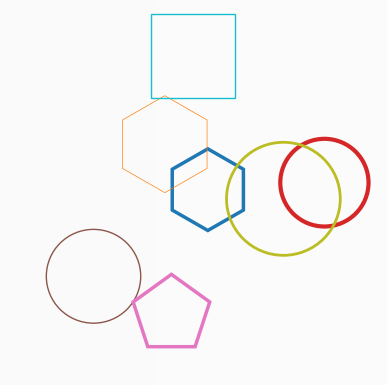[{"shape": "hexagon", "thickness": 2.5, "radius": 0.53, "center": [0.536, 0.507]}, {"shape": "hexagon", "thickness": 0.5, "radius": 0.63, "center": [0.425, 0.626]}, {"shape": "circle", "thickness": 3, "radius": 0.57, "center": [0.837, 0.526]}, {"shape": "circle", "thickness": 1, "radius": 0.61, "center": [0.241, 0.282]}, {"shape": "pentagon", "thickness": 2.5, "radius": 0.52, "center": [0.442, 0.184]}, {"shape": "circle", "thickness": 2, "radius": 0.73, "center": [0.731, 0.484]}, {"shape": "square", "thickness": 1, "radius": 0.54, "center": [0.497, 0.855]}]